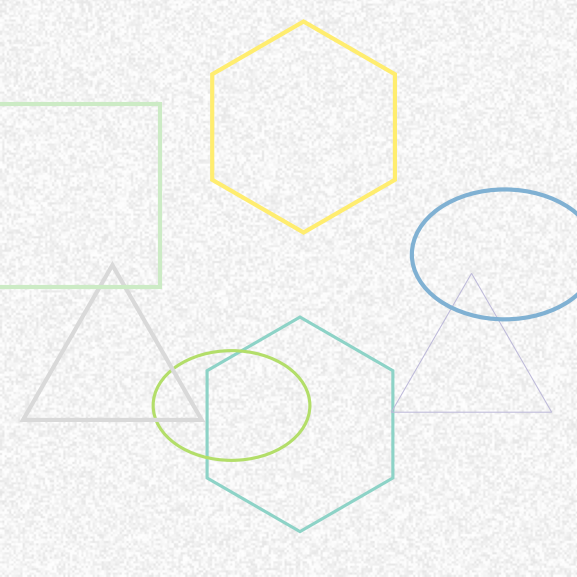[{"shape": "hexagon", "thickness": 1.5, "radius": 0.93, "center": [0.519, 0.264]}, {"shape": "triangle", "thickness": 0.5, "radius": 0.8, "center": [0.816, 0.366]}, {"shape": "oval", "thickness": 2, "radius": 0.8, "center": [0.874, 0.559]}, {"shape": "oval", "thickness": 1.5, "radius": 0.68, "center": [0.401, 0.297]}, {"shape": "triangle", "thickness": 2, "radius": 0.89, "center": [0.195, 0.361]}, {"shape": "square", "thickness": 2, "radius": 0.79, "center": [0.118, 0.66]}, {"shape": "hexagon", "thickness": 2, "radius": 0.91, "center": [0.526, 0.779]}]